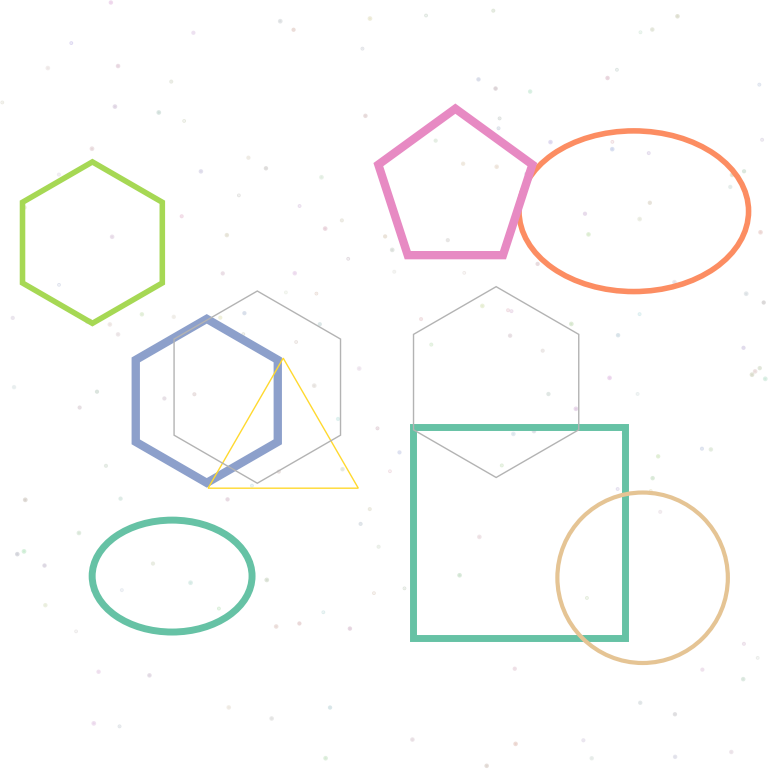[{"shape": "square", "thickness": 2.5, "radius": 0.69, "center": [0.674, 0.309]}, {"shape": "oval", "thickness": 2.5, "radius": 0.52, "center": [0.224, 0.252]}, {"shape": "oval", "thickness": 2, "radius": 0.75, "center": [0.823, 0.726]}, {"shape": "hexagon", "thickness": 3, "radius": 0.53, "center": [0.269, 0.479]}, {"shape": "pentagon", "thickness": 3, "radius": 0.53, "center": [0.591, 0.754]}, {"shape": "hexagon", "thickness": 2, "radius": 0.52, "center": [0.12, 0.685]}, {"shape": "triangle", "thickness": 0.5, "radius": 0.56, "center": [0.368, 0.422]}, {"shape": "circle", "thickness": 1.5, "radius": 0.55, "center": [0.835, 0.25]}, {"shape": "hexagon", "thickness": 0.5, "radius": 0.62, "center": [0.644, 0.504]}, {"shape": "hexagon", "thickness": 0.5, "radius": 0.62, "center": [0.334, 0.497]}]